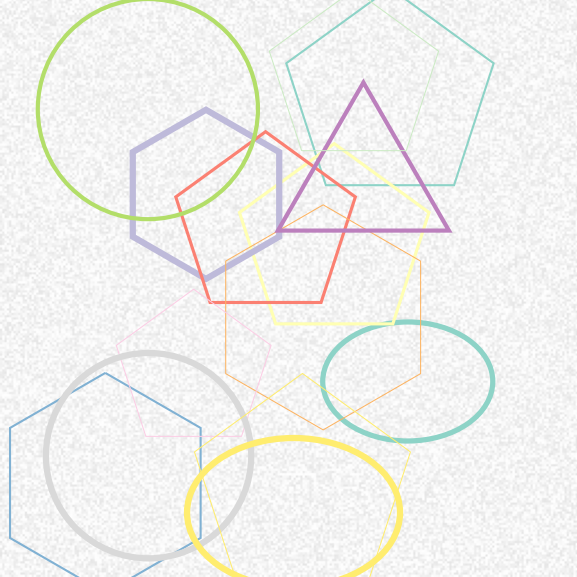[{"shape": "pentagon", "thickness": 1, "radius": 0.94, "center": [0.675, 0.831]}, {"shape": "oval", "thickness": 2.5, "radius": 0.74, "center": [0.706, 0.339]}, {"shape": "pentagon", "thickness": 1.5, "radius": 0.86, "center": [0.579, 0.578]}, {"shape": "hexagon", "thickness": 3, "radius": 0.73, "center": [0.357, 0.663]}, {"shape": "pentagon", "thickness": 1.5, "radius": 0.82, "center": [0.46, 0.608]}, {"shape": "hexagon", "thickness": 1, "radius": 0.95, "center": [0.182, 0.163]}, {"shape": "hexagon", "thickness": 0.5, "radius": 0.97, "center": [0.56, 0.45]}, {"shape": "circle", "thickness": 2, "radius": 0.95, "center": [0.256, 0.81]}, {"shape": "pentagon", "thickness": 0.5, "radius": 0.7, "center": [0.335, 0.357]}, {"shape": "circle", "thickness": 3, "radius": 0.89, "center": [0.257, 0.21]}, {"shape": "triangle", "thickness": 2, "radius": 0.85, "center": [0.629, 0.685]}, {"shape": "pentagon", "thickness": 0.5, "radius": 0.77, "center": [0.613, 0.863]}, {"shape": "pentagon", "thickness": 0.5, "radius": 0.98, "center": [0.524, 0.156]}, {"shape": "oval", "thickness": 3, "radius": 0.92, "center": [0.508, 0.112]}]